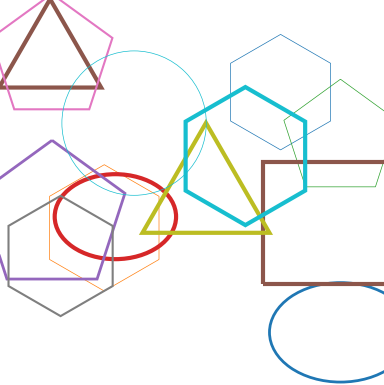[{"shape": "hexagon", "thickness": 0.5, "radius": 0.75, "center": [0.729, 0.761]}, {"shape": "oval", "thickness": 2, "radius": 0.92, "center": [0.884, 0.137]}, {"shape": "hexagon", "thickness": 0.5, "radius": 0.82, "center": [0.271, 0.408]}, {"shape": "pentagon", "thickness": 0.5, "radius": 0.77, "center": [0.884, 0.64]}, {"shape": "oval", "thickness": 3, "radius": 0.79, "center": [0.3, 0.437]}, {"shape": "pentagon", "thickness": 2, "radius": 1.0, "center": [0.135, 0.436]}, {"shape": "triangle", "thickness": 3, "radius": 0.77, "center": [0.13, 0.849]}, {"shape": "square", "thickness": 3, "radius": 0.79, "center": [0.843, 0.422]}, {"shape": "pentagon", "thickness": 1.5, "radius": 0.83, "center": [0.134, 0.85]}, {"shape": "hexagon", "thickness": 1.5, "radius": 0.78, "center": [0.157, 0.335]}, {"shape": "triangle", "thickness": 3, "radius": 0.95, "center": [0.535, 0.491]}, {"shape": "hexagon", "thickness": 3, "radius": 0.9, "center": [0.637, 0.595]}, {"shape": "circle", "thickness": 0.5, "radius": 0.94, "center": [0.348, 0.68]}]